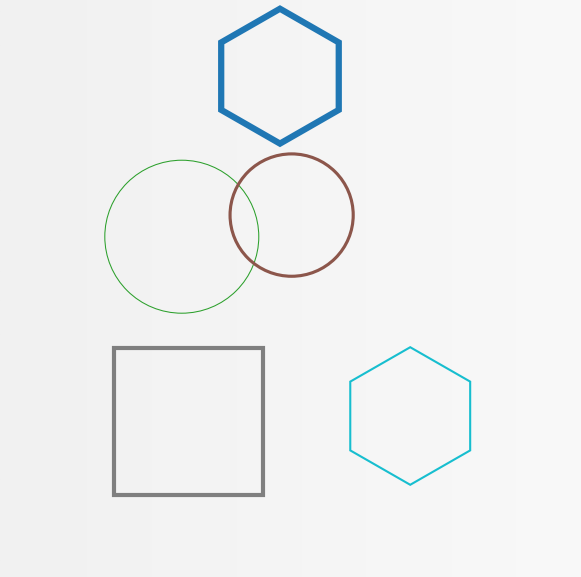[{"shape": "hexagon", "thickness": 3, "radius": 0.58, "center": [0.482, 0.867]}, {"shape": "circle", "thickness": 0.5, "radius": 0.66, "center": [0.313, 0.589]}, {"shape": "circle", "thickness": 1.5, "radius": 0.53, "center": [0.502, 0.627]}, {"shape": "square", "thickness": 2, "radius": 0.64, "center": [0.324, 0.269]}, {"shape": "hexagon", "thickness": 1, "radius": 0.6, "center": [0.706, 0.279]}]